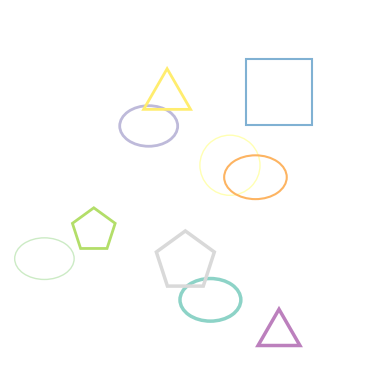[{"shape": "oval", "thickness": 2.5, "radius": 0.4, "center": [0.547, 0.221]}, {"shape": "circle", "thickness": 1, "radius": 0.39, "center": [0.597, 0.571]}, {"shape": "oval", "thickness": 2, "radius": 0.38, "center": [0.386, 0.673]}, {"shape": "square", "thickness": 1.5, "radius": 0.43, "center": [0.726, 0.76]}, {"shape": "oval", "thickness": 1.5, "radius": 0.41, "center": [0.664, 0.54]}, {"shape": "pentagon", "thickness": 2, "radius": 0.29, "center": [0.244, 0.402]}, {"shape": "pentagon", "thickness": 2.5, "radius": 0.4, "center": [0.481, 0.321]}, {"shape": "triangle", "thickness": 2.5, "radius": 0.31, "center": [0.725, 0.134]}, {"shape": "oval", "thickness": 1, "radius": 0.39, "center": [0.115, 0.328]}, {"shape": "triangle", "thickness": 2, "radius": 0.35, "center": [0.434, 0.751]}]